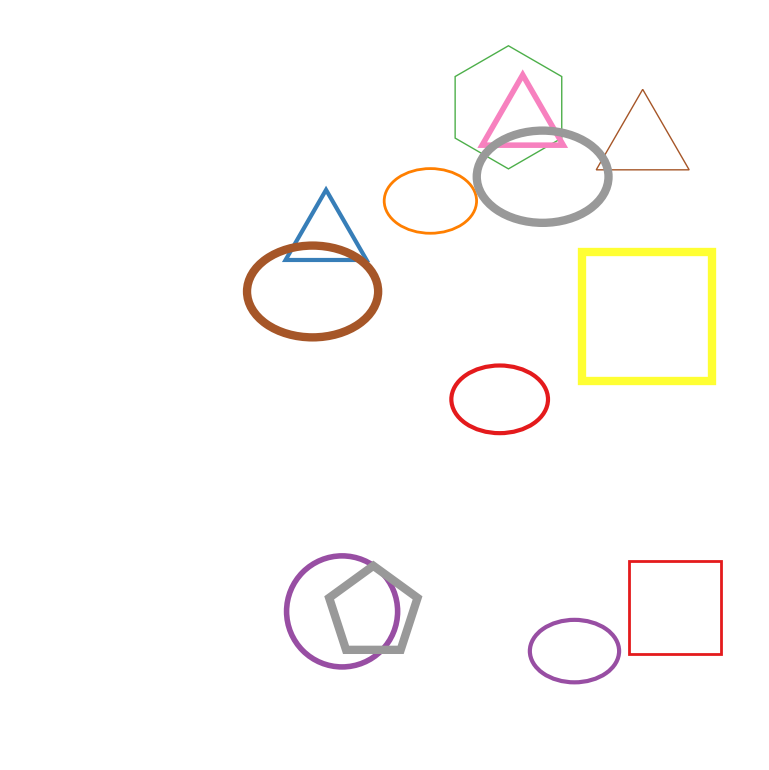[{"shape": "oval", "thickness": 1.5, "radius": 0.31, "center": [0.649, 0.481]}, {"shape": "square", "thickness": 1, "radius": 0.3, "center": [0.877, 0.211]}, {"shape": "triangle", "thickness": 1.5, "radius": 0.3, "center": [0.423, 0.693]}, {"shape": "hexagon", "thickness": 0.5, "radius": 0.4, "center": [0.66, 0.861]}, {"shape": "oval", "thickness": 1.5, "radius": 0.29, "center": [0.746, 0.154]}, {"shape": "circle", "thickness": 2, "radius": 0.36, "center": [0.444, 0.206]}, {"shape": "oval", "thickness": 1, "radius": 0.3, "center": [0.559, 0.739]}, {"shape": "square", "thickness": 3, "radius": 0.42, "center": [0.84, 0.589]}, {"shape": "oval", "thickness": 3, "radius": 0.43, "center": [0.406, 0.621]}, {"shape": "triangle", "thickness": 0.5, "radius": 0.35, "center": [0.835, 0.814]}, {"shape": "triangle", "thickness": 2, "radius": 0.3, "center": [0.679, 0.842]}, {"shape": "pentagon", "thickness": 3, "radius": 0.3, "center": [0.485, 0.205]}, {"shape": "oval", "thickness": 3, "radius": 0.43, "center": [0.705, 0.77]}]